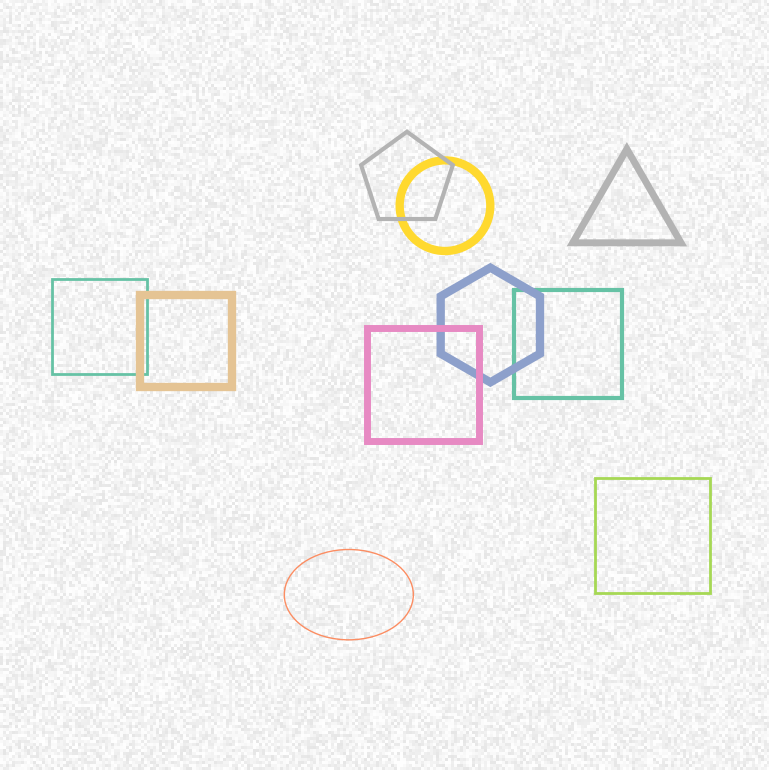[{"shape": "square", "thickness": 1, "radius": 0.31, "center": [0.13, 0.576]}, {"shape": "square", "thickness": 1.5, "radius": 0.35, "center": [0.737, 0.553]}, {"shape": "oval", "thickness": 0.5, "radius": 0.42, "center": [0.453, 0.228]}, {"shape": "hexagon", "thickness": 3, "radius": 0.37, "center": [0.637, 0.578]}, {"shape": "square", "thickness": 2.5, "radius": 0.36, "center": [0.55, 0.5]}, {"shape": "square", "thickness": 1, "radius": 0.37, "center": [0.847, 0.304]}, {"shape": "circle", "thickness": 3, "radius": 0.29, "center": [0.578, 0.733]}, {"shape": "square", "thickness": 3, "radius": 0.3, "center": [0.241, 0.558]}, {"shape": "triangle", "thickness": 2.5, "radius": 0.41, "center": [0.814, 0.725]}, {"shape": "pentagon", "thickness": 1.5, "radius": 0.31, "center": [0.529, 0.766]}]